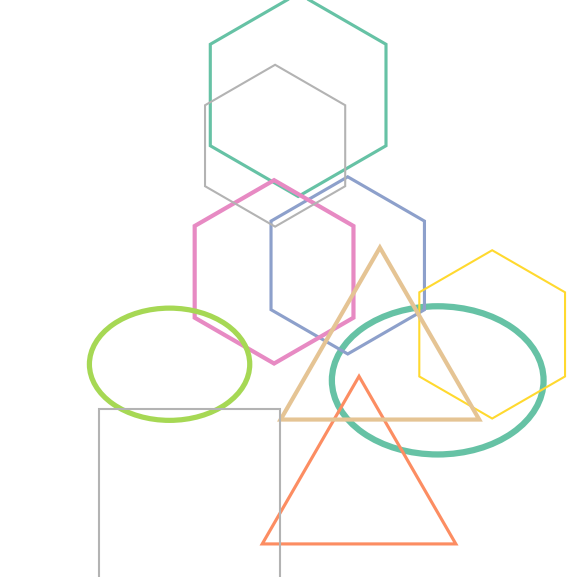[{"shape": "hexagon", "thickness": 1.5, "radius": 0.88, "center": [0.516, 0.835]}, {"shape": "oval", "thickness": 3, "radius": 0.92, "center": [0.758, 0.34]}, {"shape": "triangle", "thickness": 1.5, "radius": 0.97, "center": [0.622, 0.154]}, {"shape": "hexagon", "thickness": 1.5, "radius": 0.77, "center": [0.602, 0.54]}, {"shape": "hexagon", "thickness": 2, "radius": 0.79, "center": [0.475, 0.528]}, {"shape": "oval", "thickness": 2.5, "radius": 0.69, "center": [0.294, 0.368]}, {"shape": "hexagon", "thickness": 1, "radius": 0.73, "center": [0.852, 0.42]}, {"shape": "triangle", "thickness": 2, "radius": 0.99, "center": [0.658, 0.372]}, {"shape": "square", "thickness": 1, "radius": 0.78, "center": [0.328, 0.135]}, {"shape": "hexagon", "thickness": 1, "radius": 0.7, "center": [0.476, 0.747]}]